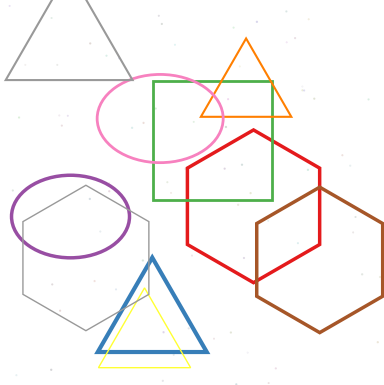[{"shape": "hexagon", "thickness": 2.5, "radius": 0.99, "center": [0.659, 0.464]}, {"shape": "triangle", "thickness": 3, "radius": 0.82, "center": [0.395, 0.167]}, {"shape": "square", "thickness": 2, "radius": 0.77, "center": [0.553, 0.635]}, {"shape": "oval", "thickness": 2.5, "radius": 0.77, "center": [0.183, 0.438]}, {"shape": "triangle", "thickness": 1.5, "radius": 0.68, "center": [0.639, 0.764]}, {"shape": "triangle", "thickness": 1, "radius": 0.69, "center": [0.375, 0.114]}, {"shape": "hexagon", "thickness": 2.5, "radius": 0.94, "center": [0.83, 0.325]}, {"shape": "oval", "thickness": 2, "radius": 0.82, "center": [0.416, 0.692]}, {"shape": "hexagon", "thickness": 1, "radius": 0.94, "center": [0.223, 0.33]}, {"shape": "triangle", "thickness": 1.5, "radius": 0.95, "center": [0.18, 0.887]}]